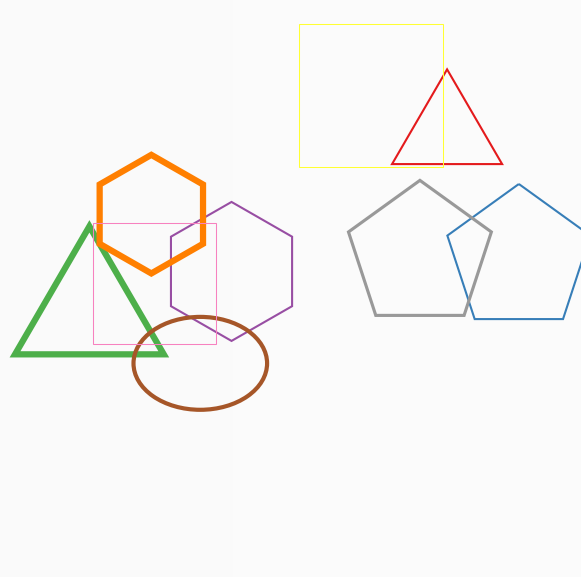[{"shape": "triangle", "thickness": 1, "radius": 0.55, "center": [0.769, 0.77]}, {"shape": "pentagon", "thickness": 1, "radius": 0.65, "center": [0.893, 0.551]}, {"shape": "triangle", "thickness": 3, "radius": 0.74, "center": [0.154, 0.459]}, {"shape": "hexagon", "thickness": 1, "radius": 0.6, "center": [0.398, 0.529]}, {"shape": "hexagon", "thickness": 3, "radius": 0.51, "center": [0.26, 0.628]}, {"shape": "square", "thickness": 0.5, "radius": 0.62, "center": [0.638, 0.833]}, {"shape": "oval", "thickness": 2, "radius": 0.57, "center": [0.345, 0.37]}, {"shape": "square", "thickness": 0.5, "radius": 0.53, "center": [0.266, 0.508]}, {"shape": "pentagon", "thickness": 1.5, "radius": 0.65, "center": [0.722, 0.558]}]